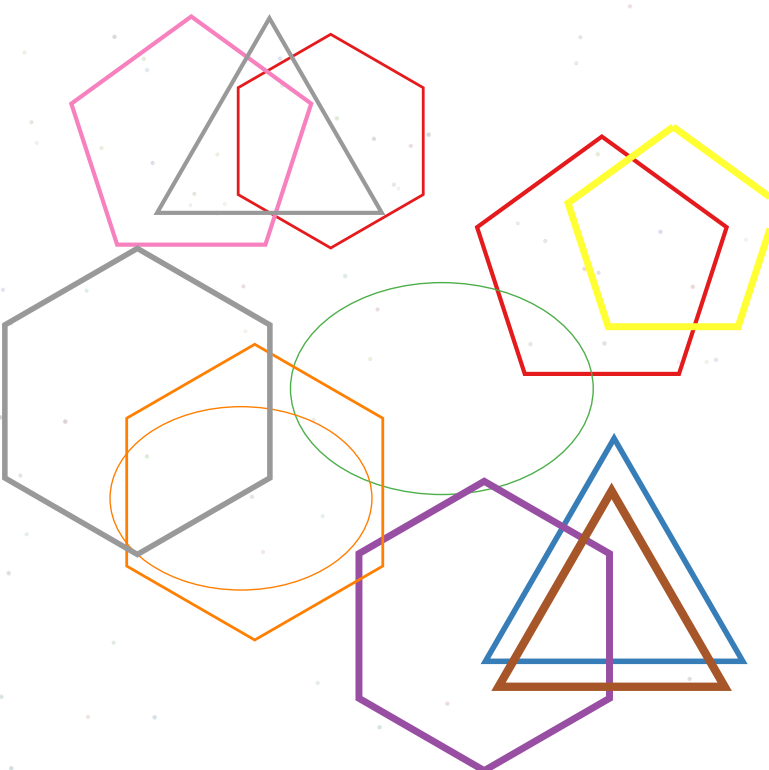[{"shape": "hexagon", "thickness": 1, "radius": 0.69, "center": [0.429, 0.817]}, {"shape": "pentagon", "thickness": 1.5, "radius": 0.85, "center": [0.782, 0.652]}, {"shape": "triangle", "thickness": 2, "radius": 0.97, "center": [0.798, 0.238]}, {"shape": "oval", "thickness": 0.5, "radius": 0.98, "center": [0.574, 0.495]}, {"shape": "hexagon", "thickness": 2.5, "radius": 0.94, "center": [0.629, 0.187]}, {"shape": "oval", "thickness": 0.5, "radius": 0.85, "center": [0.313, 0.353]}, {"shape": "hexagon", "thickness": 1, "radius": 0.96, "center": [0.331, 0.361]}, {"shape": "pentagon", "thickness": 2.5, "radius": 0.72, "center": [0.874, 0.692]}, {"shape": "triangle", "thickness": 3, "radius": 0.85, "center": [0.794, 0.193]}, {"shape": "pentagon", "thickness": 1.5, "radius": 0.82, "center": [0.248, 0.815]}, {"shape": "hexagon", "thickness": 2, "radius": 0.99, "center": [0.178, 0.479]}, {"shape": "triangle", "thickness": 1.5, "radius": 0.84, "center": [0.35, 0.808]}]